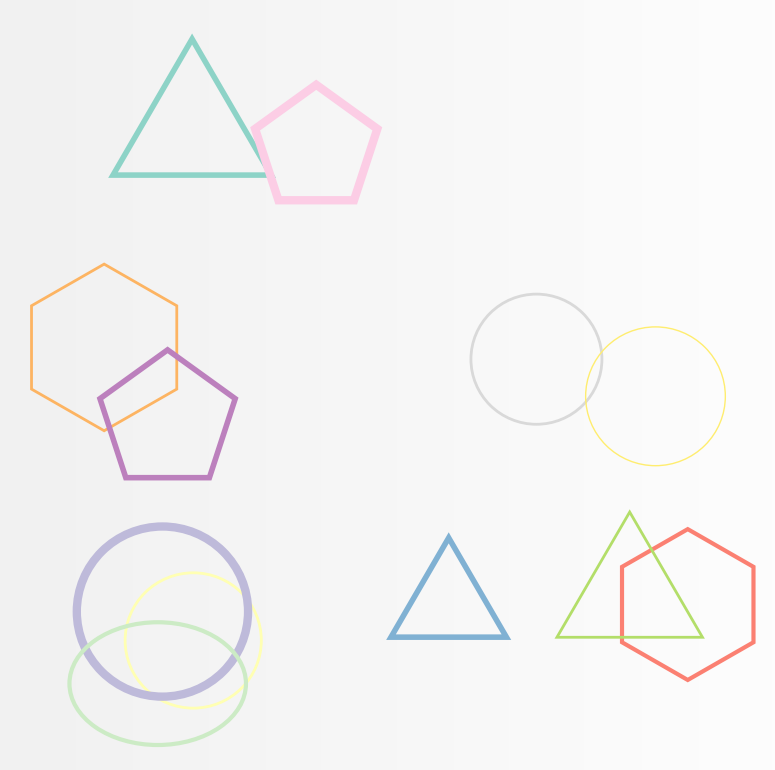[{"shape": "triangle", "thickness": 2, "radius": 0.59, "center": [0.248, 0.832]}, {"shape": "circle", "thickness": 1, "radius": 0.44, "center": [0.249, 0.168]}, {"shape": "circle", "thickness": 3, "radius": 0.55, "center": [0.21, 0.206]}, {"shape": "hexagon", "thickness": 1.5, "radius": 0.49, "center": [0.887, 0.215]}, {"shape": "triangle", "thickness": 2, "radius": 0.43, "center": [0.579, 0.216]}, {"shape": "hexagon", "thickness": 1, "radius": 0.54, "center": [0.134, 0.549]}, {"shape": "triangle", "thickness": 1, "radius": 0.54, "center": [0.813, 0.227]}, {"shape": "pentagon", "thickness": 3, "radius": 0.41, "center": [0.408, 0.807]}, {"shape": "circle", "thickness": 1, "radius": 0.42, "center": [0.692, 0.534]}, {"shape": "pentagon", "thickness": 2, "radius": 0.46, "center": [0.216, 0.454]}, {"shape": "oval", "thickness": 1.5, "radius": 0.57, "center": [0.204, 0.112]}, {"shape": "circle", "thickness": 0.5, "radius": 0.45, "center": [0.846, 0.485]}]